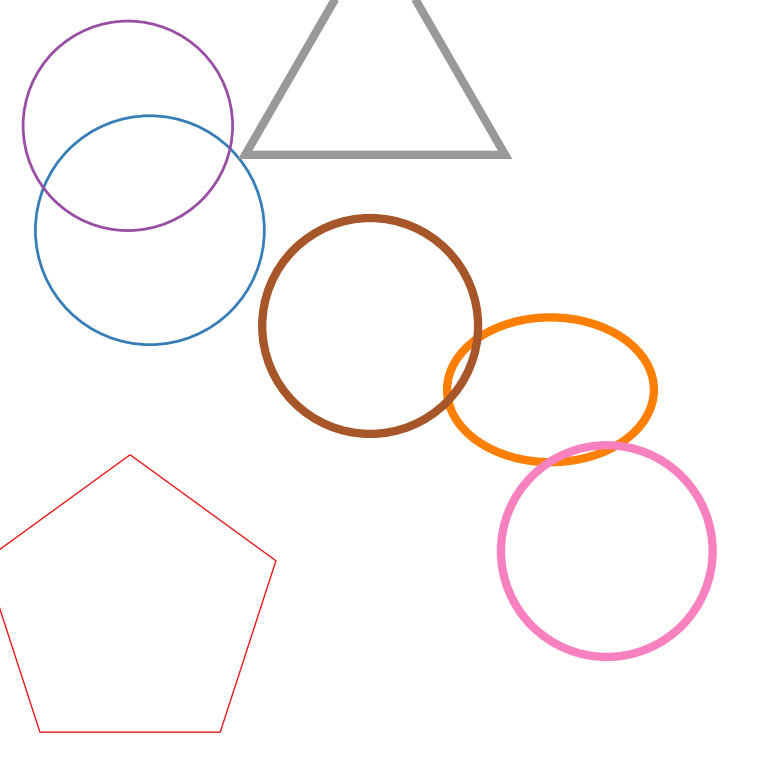[{"shape": "pentagon", "thickness": 0.5, "radius": 1.0, "center": [0.169, 0.21]}, {"shape": "circle", "thickness": 1, "radius": 0.74, "center": [0.195, 0.701]}, {"shape": "circle", "thickness": 1, "radius": 0.68, "center": [0.166, 0.837]}, {"shape": "oval", "thickness": 3, "radius": 0.67, "center": [0.715, 0.494]}, {"shape": "circle", "thickness": 3, "radius": 0.7, "center": [0.481, 0.577]}, {"shape": "circle", "thickness": 3, "radius": 0.69, "center": [0.788, 0.284]}, {"shape": "triangle", "thickness": 3, "radius": 0.97, "center": [0.487, 0.896]}]